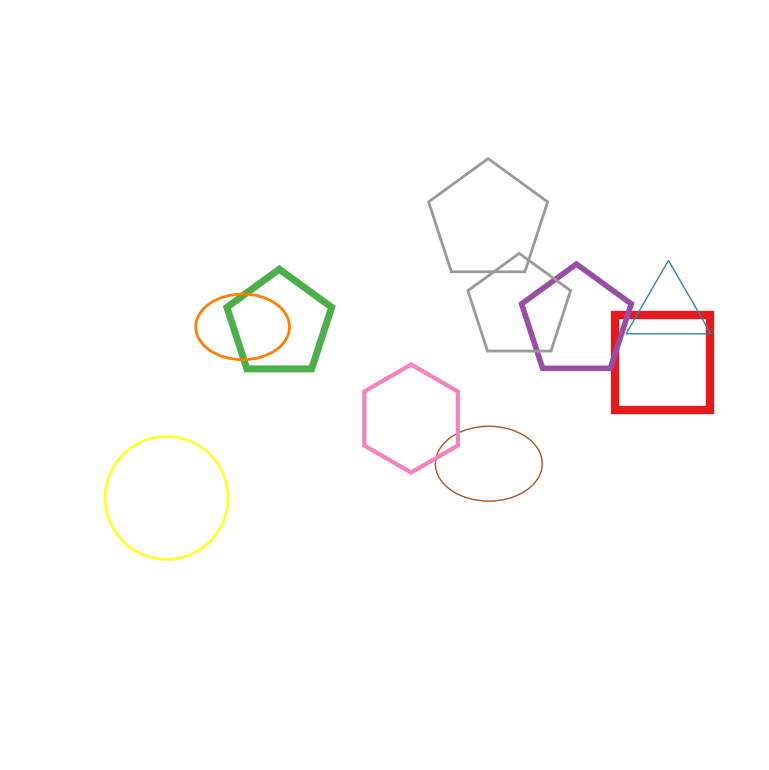[{"shape": "square", "thickness": 3, "radius": 0.31, "center": [0.861, 0.529]}, {"shape": "triangle", "thickness": 0.5, "radius": 0.32, "center": [0.868, 0.598]}, {"shape": "pentagon", "thickness": 2.5, "radius": 0.36, "center": [0.363, 0.579]}, {"shape": "pentagon", "thickness": 2, "radius": 0.37, "center": [0.749, 0.582]}, {"shape": "oval", "thickness": 1, "radius": 0.3, "center": [0.315, 0.575]}, {"shape": "circle", "thickness": 1, "radius": 0.4, "center": [0.216, 0.353]}, {"shape": "oval", "thickness": 0.5, "radius": 0.35, "center": [0.635, 0.398]}, {"shape": "hexagon", "thickness": 1.5, "radius": 0.35, "center": [0.534, 0.456]}, {"shape": "pentagon", "thickness": 1, "radius": 0.41, "center": [0.634, 0.713]}, {"shape": "pentagon", "thickness": 1, "radius": 0.35, "center": [0.674, 0.601]}]